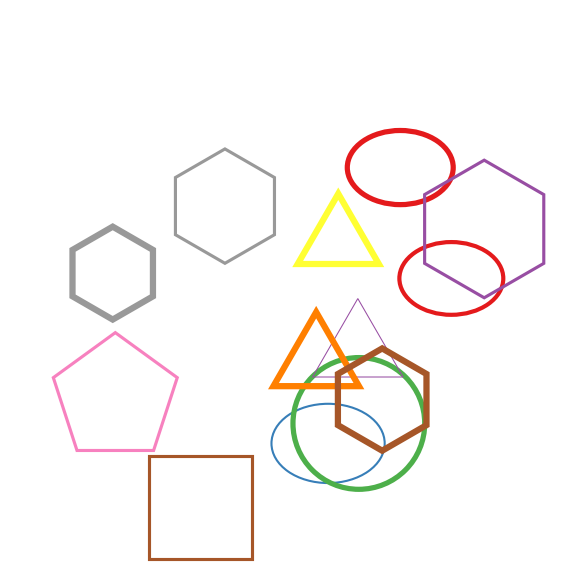[{"shape": "oval", "thickness": 2.5, "radius": 0.46, "center": [0.693, 0.709]}, {"shape": "oval", "thickness": 2, "radius": 0.45, "center": [0.782, 0.517]}, {"shape": "oval", "thickness": 1, "radius": 0.49, "center": [0.568, 0.231]}, {"shape": "circle", "thickness": 2.5, "radius": 0.57, "center": [0.621, 0.266]}, {"shape": "hexagon", "thickness": 1.5, "radius": 0.6, "center": [0.838, 0.603]}, {"shape": "triangle", "thickness": 0.5, "radius": 0.45, "center": [0.62, 0.392]}, {"shape": "triangle", "thickness": 3, "radius": 0.43, "center": [0.548, 0.373]}, {"shape": "triangle", "thickness": 3, "radius": 0.41, "center": [0.586, 0.583]}, {"shape": "hexagon", "thickness": 3, "radius": 0.44, "center": [0.662, 0.307]}, {"shape": "square", "thickness": 1.5, "radius": 0.44, "center": [0.347, 0.12]}, {"shape": "pentagon", "thickness": 1.5, "radius": 0.56, "center": [0.2, 0.31]}, {"shape": "hexagon", "thickness": 3, "radius": 0.4, "center": [0.195, 0.526]}, {"shape": "hexagon", "thickness": 1.5, "radius": 0.5, "center": [0.39, 0.642]}]